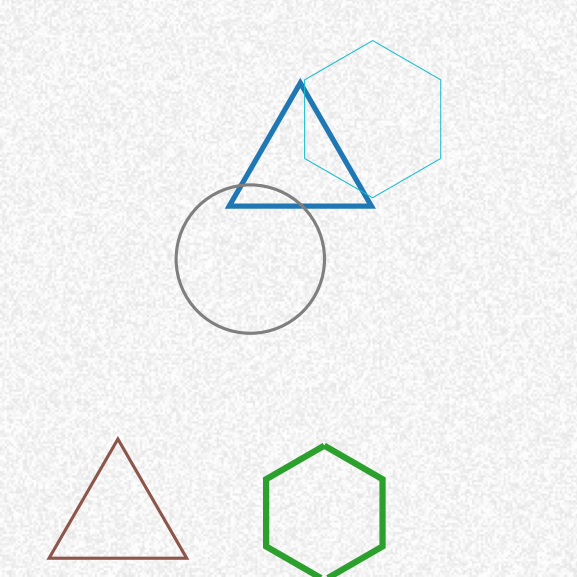[{"shape": "triangle", "thickness": 2.5, "radius": 0.71, "center": [0.52, 0.713]}, {"shape": "hexagon", "thickness": 3, "radius": 0.58, "center": [0.562, 0.111]}, {"shape": "triangle", "thickness": 1.5, "radius": 0.69, "center": [0.204, 0.101]}, {"shape": "circle", "thickness": 1.5, "radius": 0.64, "center": [0.433, 0.55]}, {"shape": "hexagon", "thickness": 0.5, "radius": 0.68, "center": [0.645, 0.793]}]